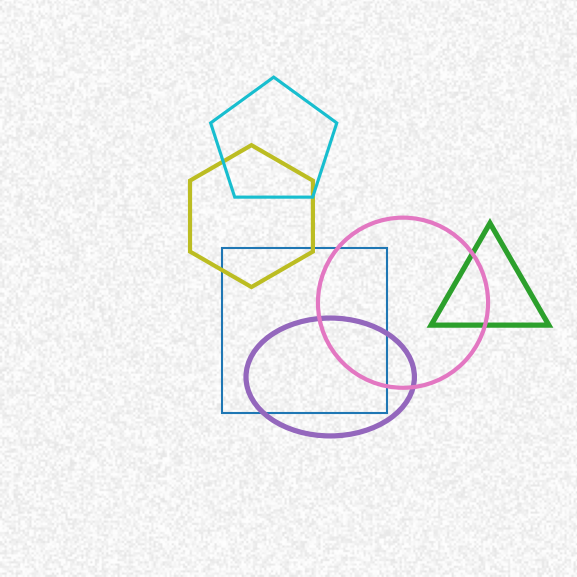[{"shape": "square", "thickness": 1, "radius": 0.71, "center": [0.528, 0.427]}, {"shape": "triangle", "thickness": 2.5, "radius": 0.59, "center": [0.848, 0.495]}, {"shape": "oval", "thickness": 2.5, "radius": 0.73, "center": [0.572, 0.346]}, {"shape": "circle", "thickness": 2, "radius": 0.74, "center": [0.698, 0.475]}, {"shape": "hexagon", "thickness": 2, "radius": 0.61, "center": [0.435, 0.625]}, {"shape": "pentagon", "thickness": 1.5, "radius": 0.57, "center": [0.474, 0.751]}]